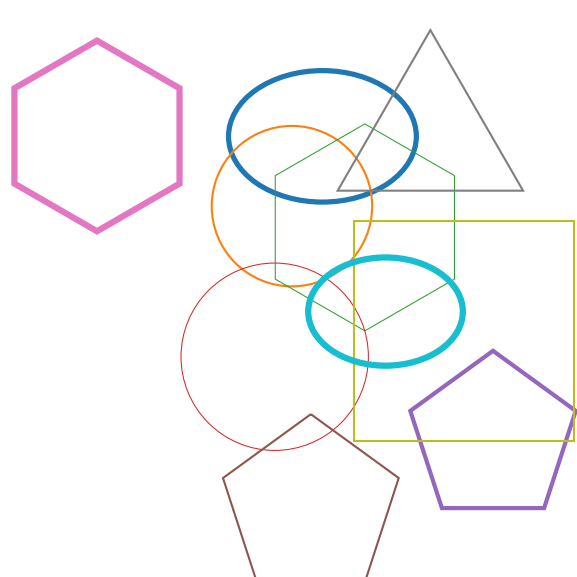[{"shape": "oval", "thickness": 2.5, "radius": 0.81, "center": [0.558, 0.763]}, {"shape": "circle", "thickness": 1, "radius": 0.69, "center": [0.506, 0.642]}, {"shape": "hexagon", "thickness": 0.5, "radius": 0.9, "center": [0.632, 0.605]}, {"shape": "circle", "thickness": 0.5, "radius": 0.81, "center": [0.476, 0.381]}, {"shape": "pentagon", "thickness": 2, "radius": 0.75, "center": [0.854, 0.241]}, {"shape": "pentagon", "thickness": 1, "radius": 0.8, "center": [0.538, 0.122]}, {"shape": "hexagon", "thickness": 3, "radius": 0.83, "center": [0.168, 0.764]}, {"shape": "triangle", "thickness": 1, "radius": 0.93, "center": [0.745, 0.762]}, {"shape": "square", "thickness": 1, "radius": 0.95, "center": [0.803, 0.426]}, {"shape": "oval", "thickness": 3, "radius": 0.67, "center": [0.668, 0.46]}]